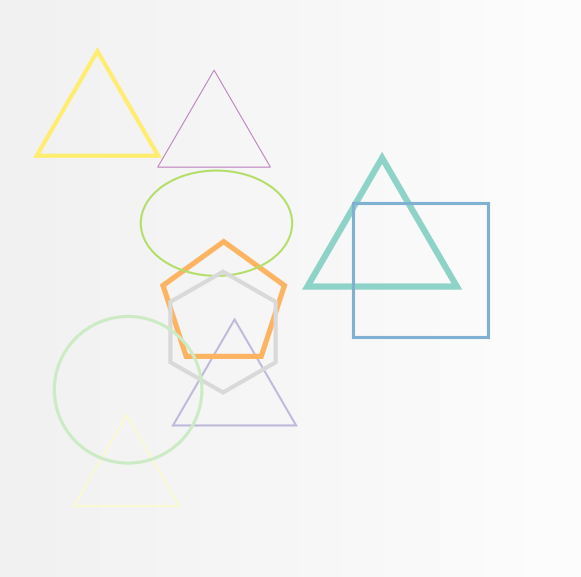[{"shape": "triangle", "thickness": 3, "radius": 0.74, "center": [0.657, 0.577]}, {"shape": "triangle", "thickness": 0.5, "radius": 0.52, "center": [0.218, 0.175]}, {"shape": "triangle", "thickness": 1, "radius": 0.61, "center": [0.404, 0.324]}, {"shape": "square", "thickness": 1.5, "radius": 0.58, "center": [0.723, 0.532]}, {"shape": "pentagon", "thickness": 2.5, "radius": 0.55, "center": [0.385, 0.471]}, {"shape": "oval", "thickness": 1, "radius": 0.65, "center": [0.372, 0.613]}, {"shape": "hexagon", "thickness": 2, "radius": 0.52, "center": [0.384, 0.424]}, {"shape": "triangle", "thickness": 0.5, "radius": 0.56, "center": [0.368, 0.766]}, {"shape": "circle", "thickness": 1.5, "radius": 0.63, "center": [0.22, 0.324]}, {"shape": "triangle", "thickness": 2, "radius": 0.6, "center": [0.168, 0.79]}]